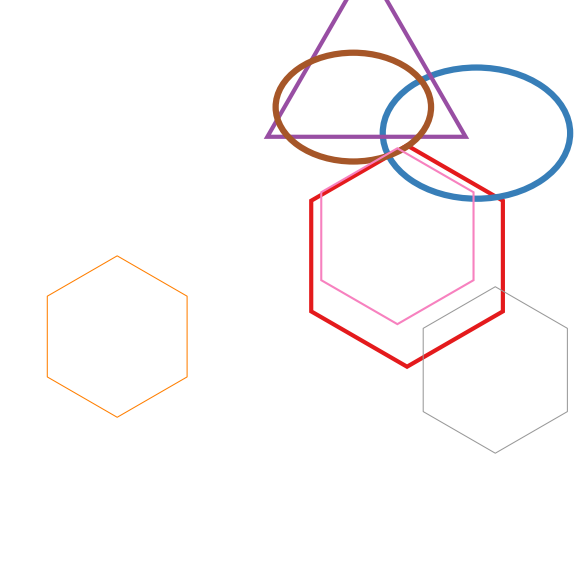[{"shape": "hexagon", "thickness": 2, "radius": 0.96, "center": [0.705, 0.556]}, {"shape": "oval", "thickness": 3, "radius": 0.81, "center": [0.825, 0.769]}, {"shape": "triangle", "thickness": 2, "radius": 0.99, "center": [0.635, 0.861]}, {"shape": "hexagon", "thickness": 0.5, "radius": 0.7, "center": [0.203, 0.416]}, {"shape": "oval", "thickness": 3, "radius": 0.67, "center": [0.612, 0.814]}, {"shape": "hexagon", "thickness": 1, "radius": 0.76, "center": [0.688, 0.59]}, {"shape": "hexagon", "thickness": 0.5, "radius": 0.72, "center": [0.858, 0.359]}]